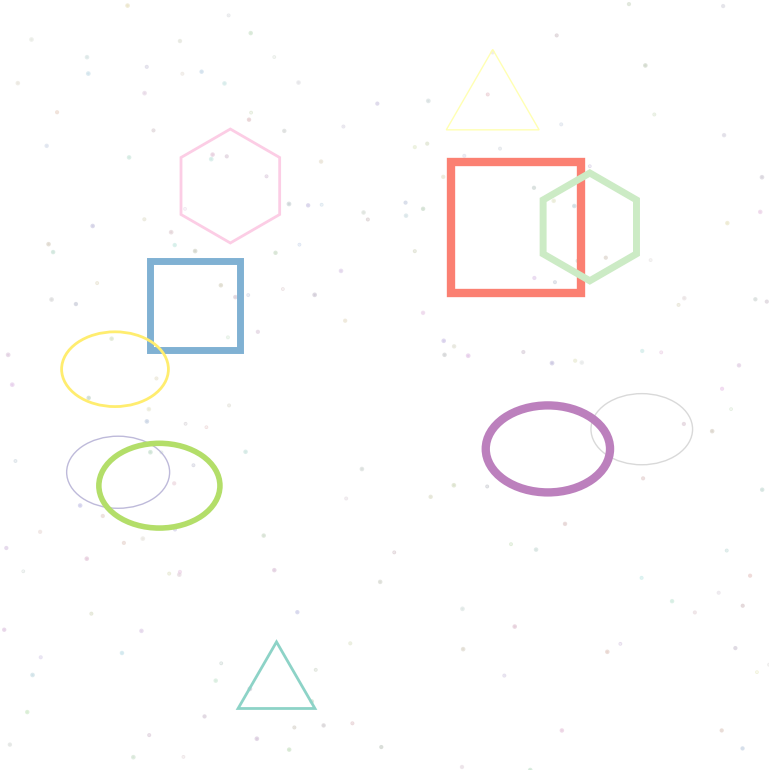[{"shape": "triangle", "thickness": 1, "radius": 0.29, "center": [0.359, 0.109]}, {"shape": "triangle", "thickness": 0.5, "radius": 0.35, "center": [0.64, 0.866]}, {"shape": "oval", "thickness": 0.5, "radius": 0.33, "center": [0.153, 0.387]}, {"shape": "square", "thickness": 3, "radius": 0.42, "center": [0.67, 0.704]}, {"shape": "square", "thickness": 2.5, "radius": 0.29, "center": [0.253, 0.603]}, {"shape": "oval", "thickness": 2, "radius": 0.39, "center": [0.207, 0.369]}, {"shape": "hexagon", "thickness": 1, "radius": 0.37, "center": [0.299, 0.758]}, {"shape": "oval", "thickness": 0.5, "radius": 0.33, "center": [0.833, 0.443]}, {"shape": "oval", "thickness": 3, "radius": 0.4, "center": [0.712, 0.417]}, {"shape": "hexagon", "thickness": 2.5, "radius": 0.35, "center": [0.766, 0.705]}, {"shape": "oval", "thickness": 1, "radius": 0.35, "center": [0.149, 0.521]}]